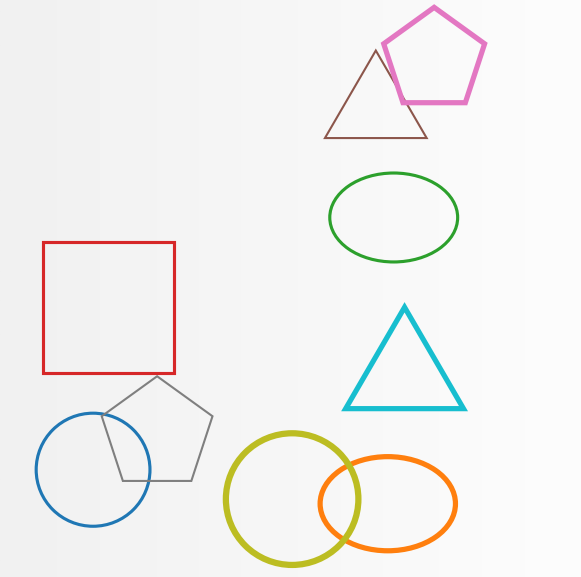[{"shape": "circle", "thickness": 1.5, "radius": 0.49, "center": [0.16, 0.186]}, {"shape": "oval", "thickness": 2.5, "radius": 0.58, "center": [0.667, 0.127]}, {"shape": "oval", "thickness": 1.5, "radius": 0.55, "center": [0.677, 0.623]}, {"shape": "square", "thickness": 1.5, "radius": 0.57, "center": [0.186, 0.467]}, {"shape": "triangle", "thickness": 1, "radius": 0.51, "center": [0.647, 0.811]}, {"shape": "pentagon", "thickness": 2.5, "radius": 0.46, "center": [0.747, 0.895]}, {"shape": "pentagon", "thickness": 1, "radius": 0.5, "center": [0.27, 0.247]}, {"shape": "circle", "thickness": 3, "radius": 0.57, "center": [0.503, 0.135]}, {"shape": "triangle", "thickness": 2.5, "radius": 0.59, "center": [0.696, 0.35]}]